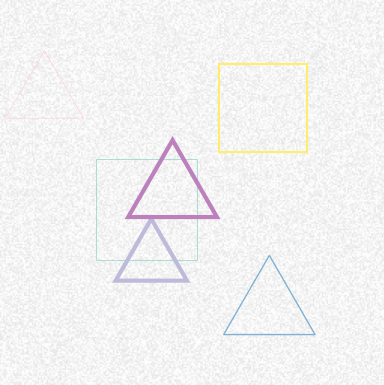[{"shape": "square", "thickness": 0.5, "radius": 0.65, "center": [0.381, 0.456]}, {"shape": "triangle", "thickness": 3, "radius": 0.54, "center": [0.393, 0.325]}, {"shape": "triangle", "thickness": 1, "radius": 0.69, "center": [0.7, 0.2]}, {"shape": "triangle", "thickness": 0.5, "radius": 0.58, "center": [0.115, 0.752]}, {"shape": "triangle", "thickness": 3, "radius": 0.67, "center": [0.448, 0.503]}, {"shape": "square", "thickness": 1.5, "radius": 0.57, "center": [0.683, 0.719]}]